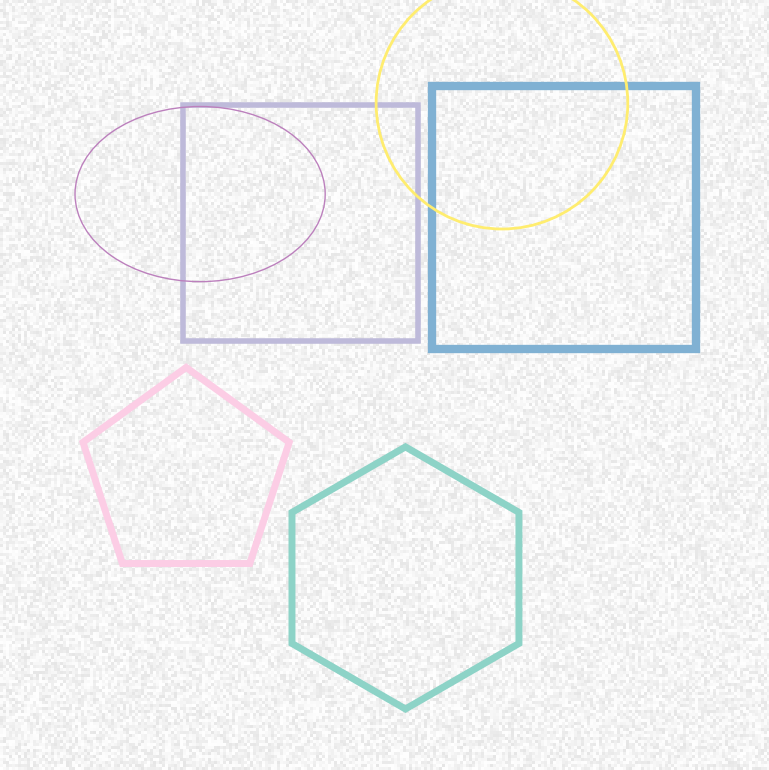[{"shape": "hexagon", "thickness": 2.5, "radius": 0.85, "center": [0.527, 0.249]}, {"shape": "square", "thickness": 2, "radius": 0.76, "center": [0.39, 0.71]}, {"shape": "square", "thickness": 3, "radius": 0.85, "center": [0.732, 0.717]}, {"shape": "pentagon", "thickness": 2.5, "radius": 0.7, "center": [0.242, 0.382]}, {"shape": "oval", "thickness": 0.5, "radius": 0.81, "center": [0.26, 0.748]}, {"shape": "circle", "thickness": 1, "radius": 0.82, "center": [0.652, 0.866]}]